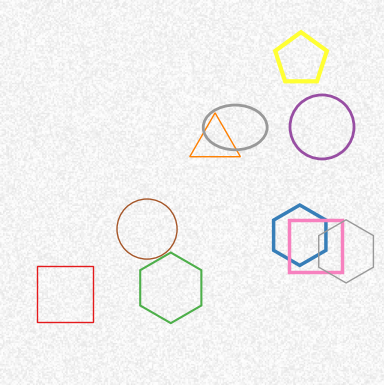[{"shape": "square", "thickness": 1, "radius": 0.36, "center": [0.169, 0.236]}, {"shape": "hexagon", "thickness": 2.5, "radius": 0.39, "center": [0.779, 0.389]}, {"shape": "hexagon", "thickness": 1.5, "radius": 0.46, "center": [0.444, 0.252]}, {"shape": "circle", "thickness": 2, "radius": 0.42, "center": [0.836, 0.67]}, {"shape": "triangle", "thickness": 1, "radius": 0.38, "center": [0.559, 0.631]}, {"shape": "pentagon", "thickness": 3, "radius": 0.35, "center": [0.782, 0.846]}, {"shape": "circle", "thickness": 1, "radius": 0.39, "center": [0.382, 0.405]}, {"shape": "square", "thickness": 2.5, "radius": 0.34, "center": [0.82, 0.361]}, {"shape": "hexagon", "thickness": 1, "radius": 0.41, "center": [0.899, 0.347]}, {"shape": "oval", "thickness": 2, "radius": 0.41, "center": [0.611, 0.669]}]